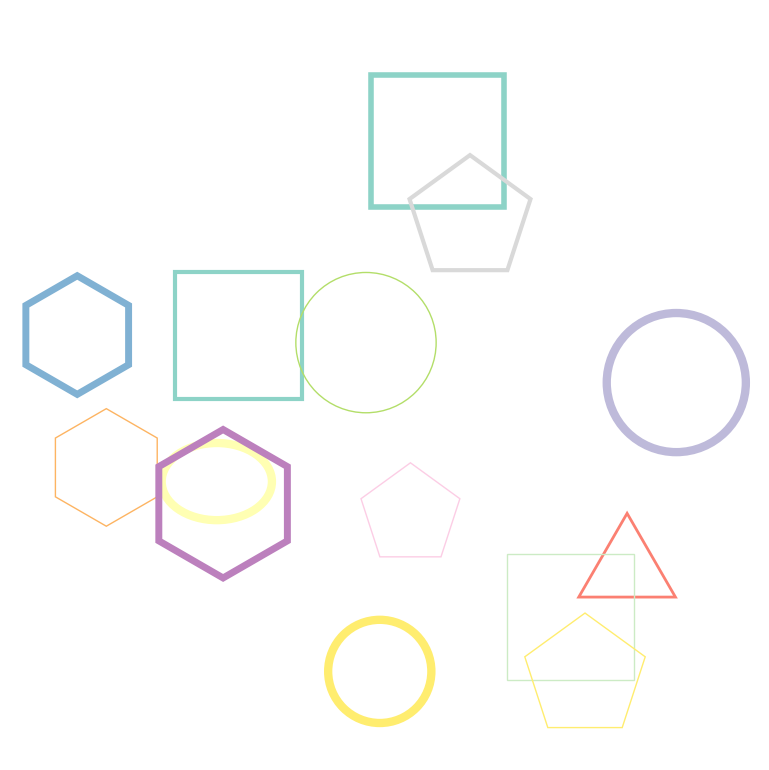[{"shape": "square", "thickness": 1.5, "radius": 0.41, "center": [0.309, 0.564]}, {"shape": "square", "thickness": 2, "radius": 0.43, "center": [0.568, 0.817]}, {"shape": "oval", "thickness": 3, "radius": 0.36, "center": [0.282, 0.375]}, {"shape": "circle", "thickness": 3, "radius": 0.45, "center": [0.878, 0.503]}, {"shape": "triangle", "thickness": 1, "radius": 0.36, "center": [0.814, 0.261]}, {"shape": "hexagon", "thickness": 2.5, "radius": 0.39, "center": [0.1, 0.565]}, {"shape": "hexagon", "thickness": 0.5, "radius": 0.38, "center": [0.138, 0.393]}, {"shape": "circle", "thickness": 0.5, "radius": 0.46, "center": [0.475, 0.555]}, {"shape": "pentagon", "thickness": 0.5, "radius": 0.34, "center": [0.533, 0.331]}, {"shape": "pentagon", "thickness": 1.5, "radius": 0.41, "center": [0.61, 0.716]}, {"shape": "hexagon", "thickness": 2.5, "radius": 0.48, "center": [0.29, 0.346]}, {"shape": "square", "thickness": 0.5, "radius": 0.41, "center": [0.741, 0.198]}, {"shape": "pentagon", "thickness": 0.5, "radius": 0.41, "center": [0.76, 0.122]}, {"shape": "circle", "thickness": 3, "radius": 0.34, "center": [0.493, 0.128]}]